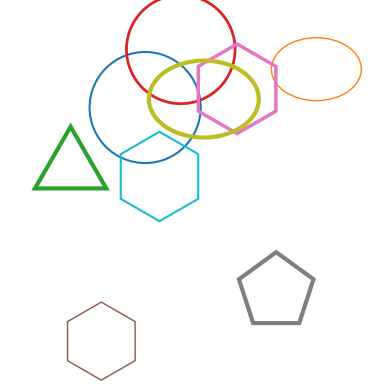[{"shape": "circle", "thickness": 1.5, "radius": 0.72, "center": [0.377, 0.721]}, {"shape": "oval", "thickness": 1, "radius": 0.58, "center": [0.822, 0.82]}, {"shape": "triangle", "thickness": 3, "radius": 0.53, "center": [0.183, 0.564]}, {"shape": "circle", "thickness": 2, "radius": 0.71, "center": [0.47, 0.872]}, {"shape": "hexagon", "thickness": 1, "radius": 0.51, "center": [0.263, 0.114]}, {"shape": "hexagon", "thickness": 2.5, "radius": 0.58, "center": [0.616, 0.769]}, {"shape": "pentagon", "thickness": 3, "radius": 0.51, "center": [0.717, 0.243]}, {"shape": "oval", "thickness": 3, "radius": 0.71, "center": [0.529, 0.743]}, {"shape": "hexagon", "thickness": 1.5, "radius": 0.58, "center": [0.414, 0.542]}]